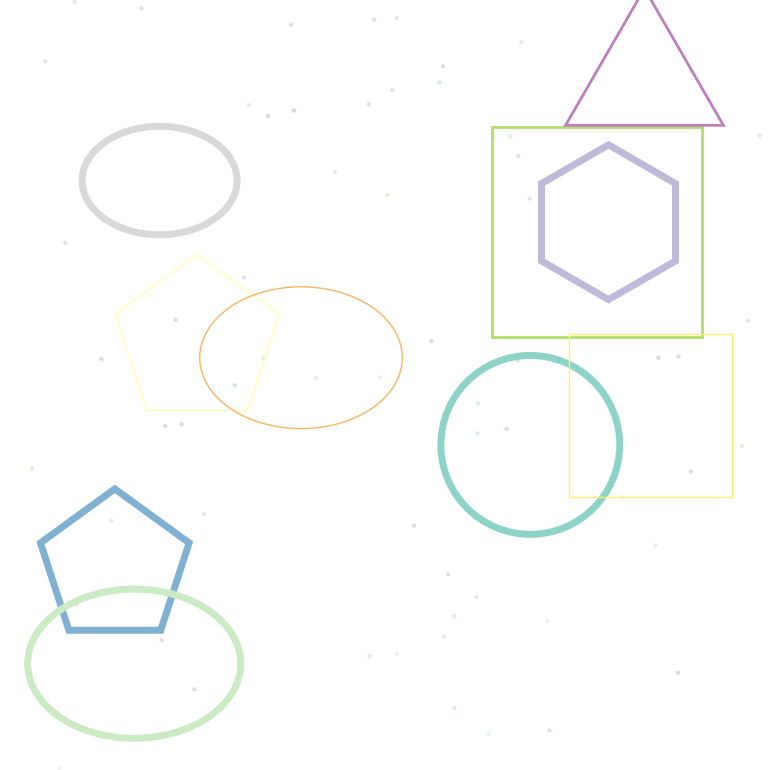[{"shape": "circle", "thickness": 2.5, "radius": 0.58, "center": [0.689, 0.422]}, {"shape": "pentagon", "thickness": 0.5, "radius": 0.56, "center": [0.256, 0.558]}, {"shape": "hexagon", "thickness": 2.5, "radius": 0.5, "center": [0.79, 0.711]}, {"shape": "pentagon", "thickness": 2.5, "radius": 0.51, "center": [0.149, 0.264]}, {"shape": "oval", "thickness": 0.5, "radius": 0.66, "center": [0.391, 0.535]}, {"shape": "square", "thickness": 1, "radius": 0.68, "center": [0.775, 0.698]}, {"shape": "oval", "thickness": 2.5, "radius": 0.5, "center": [0.207, 0.766]}, {"shape": "triangle", "thickness": 1, "radius": 0.59, "center": [0.837, 0.896]}, {"shape": "oval", "thickness": 2.5, "radius": 0.69, "center": [0.174, 0.138]}, {"shape": "square", "thickness": 0.5, "radius": 0.53, "center": [0.845, 0.461]}]